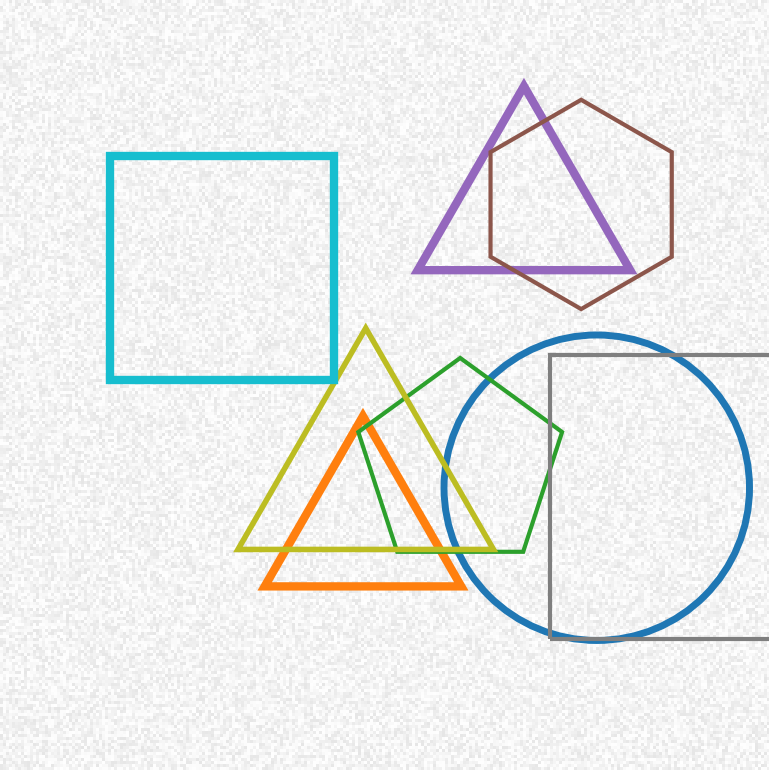[{"shape": "circle", "thickness": 2.5, "radius": 0.99, "center": [0.775, 0.367]}, {"shape": "triangle", "thickness": 3, "radius": 0.74, "center": [0.471, 0.312]}, {"shape": "pentagon", "thickness": 1.5, "radius": 0.7, "center": [0.598, 0.396]}, {"shape": "triangle", "thickness": 3, "radius": 0.8, "center": [0.68, 0.729]}, {"shape": "hexagon", "thickness": 1.5, "radius": 0.68, "center": [0.755, 0.734]}, {"shape": "square", "thickness": 1.5, "radius": 0.92, "center": [0.899, 0.355]}, {"shape": "triangle", "thickness": 2, "radius": 0.96, "center": [0.475, 0.382]}, {"shape": "square", "thickness": 3, "radius": 0.73, "center": [0.288, 0.652]}]